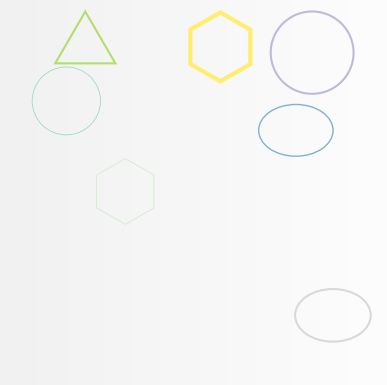[{"shape": "circle", "thickness": 0.5, "radius": 0.44, "center": [0.171, 0.738]}, {"shape": "circle", "thickness": 1.5, "radius": 0.53, "center": [0.806, 0.863]}, {"shape": "oval", "thickness": 1, "radius": 0.48, "center": [0.764, 0.661]}, {"shape": "triangle", "thickness": 1.5, "radius": 0.45, "center": [0.22, 0.88]}, {"shape": "oval", "thickness": 1.5, "radius": 0.49, "center": [0.859, 0.181]}, {"shape": "hexagon", "thickness": 0.5, "radius": 0.43, "center": [0.323, 0.503]}, {"shape": "hexagon", "thickness": 3, "radius": 0.45, "center": [0.569, 0.878]}]